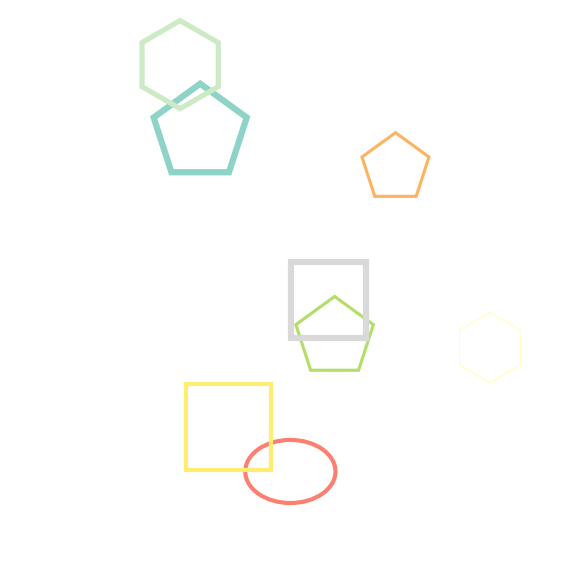[{"shape": "pentagon", "thickness": 3, "radius": 0.42, "center": [0.347, 0.769]}, {"shape": "hexagon", "thickness": 0.5, "radius": 0.3, "center": [0.848, 0.397]}, {"shape": "oval", "thickness": 2, "radius": 0.39, "center": [0.503, 0.183]}, {"shape": "pentagon", "thickness": 1.5, "radius": 0.3, "center": [0.685, 0.708]}, {"shape": "pentagon", "thickness": 1.5, "radius": 0.35, "center": [0.579, 0.415]}, {"shape": "square", "thickness": 3, "radius": 0.33, "center": [0.569, 0.48]}, {"shape": "hexagon", "thickness": 2.5, "radius": 0.38, "center": [0.312, 0.887]}, {"shape": "square", "thickness": 2, "radius": 0.37, "center": [0.396, 0.26]}]